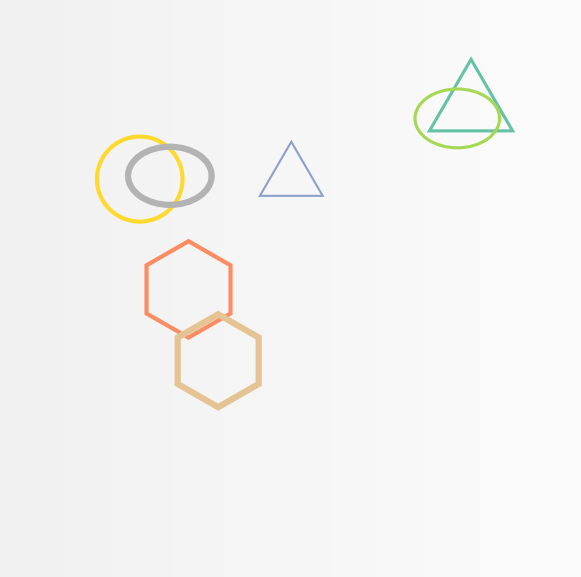[{"shape": "triangle", "thickness": 1.5, "radius": 0.41, "center": [0.81, 0.814]}, {"shape": "hexagon", "thickness": 2, "radius": 0.42, "center": [0.324, 0.498]}, {"shape": "triangle", "thickness": 1, "radius": 0.31, "center": [0.501, 0.691]}, {"shape": "oval", "thickness": 1.5, "radius": 0.36, "center": [0.787, 0.794]}, {"shape": "circle", "thickness": 2, "radius": 0.37, "center": [0.24, 0.689]}, {"shape": "hexagon", "thickness": 3, "radius": 0.4, "center": [0.375, 0.375]}, {"shape": "oval", "thickness": 3, "radius": 0.36, "center": [0.292, 0.695]}]